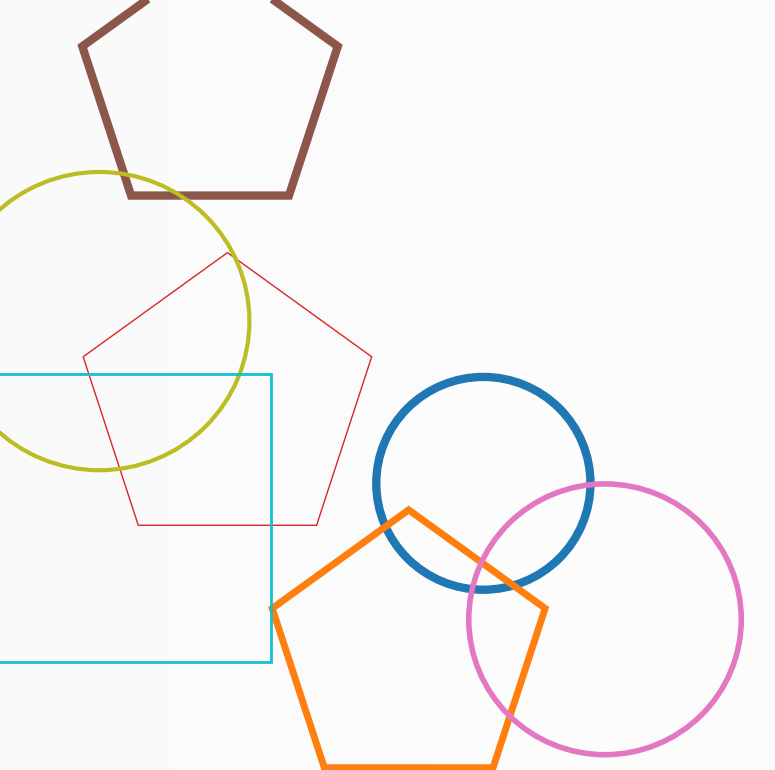[{"shape": "circle", "thickness": 3, "radius": 0.69, "center": [0.624, 0.372]}, {"shape": "pentagon", "thickness": 2.5, "radius": 0.93, "center": [0.527, 0.153]}, {"shape": "pentagon", "thickness": 0.5, "radius": 0.98, "center": [0.293, 0.476]}, {"shape": "pentagon", "thickness": 3, "radius": 0.87, "center": [0.271, 0.886]}, {"shape": "circle", "thickness": 2, "radius": 0.88, "center": [0.781, 0.196]}, {"shape": "circle", "thickness": 1.5, "radius": 0.97, "center": [0.128, 0.583]}, {"shape": "square", "thickness": 1, "radius": 0.94, "center": [0.162, 0.327]}]